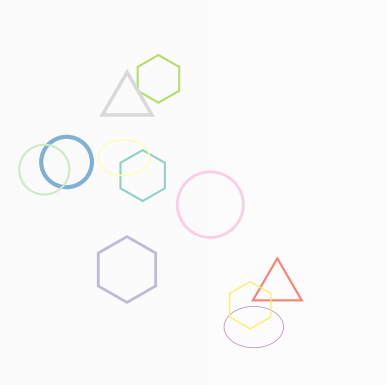[{"shape": "hexagon", "thickness": 1.5, "radius": 0.33, "center": [0.368, 0.544]}, {"shape": "oval", "thickness": 1, "radius": 0.33, "center": [0.32, 0.591]}, {"shape": "hexagon", "thickness": 2, "radius": 0.43, "center": [0.328, 0.3]}, {"shape": "triangle", "thickness": 1.5, "radius": 0.36, "center": [0.716, 0.256]}, {"shape": "circle", "thickness": 3, "radius": 0.33, "center": [0.172, 0.579]}, {"shape": "hexagon", "thickness": 1.5, "radius": 0.31, "center": [0.409, 0.795]}, {"shape": "circle", "thickness": 2, "radius": 0.43, "center": [0.543, 0.468]}, {"shape": "triangle", "thickness": 2.5, "radius": 0.37, "center": [0.328, 0.738]}, {"shape": "oval", "thickness": 0.5, "radius": 0.38, "center": [0.655, 0.15]}, {"shape": "circle", "thickness": 1.5, "radius": 0.32, "center": [0.114, 0.559]}, {"shape": "hexagon", "thickness": 1, "radius": 0.31, "center": [0.646, 0.207]}]